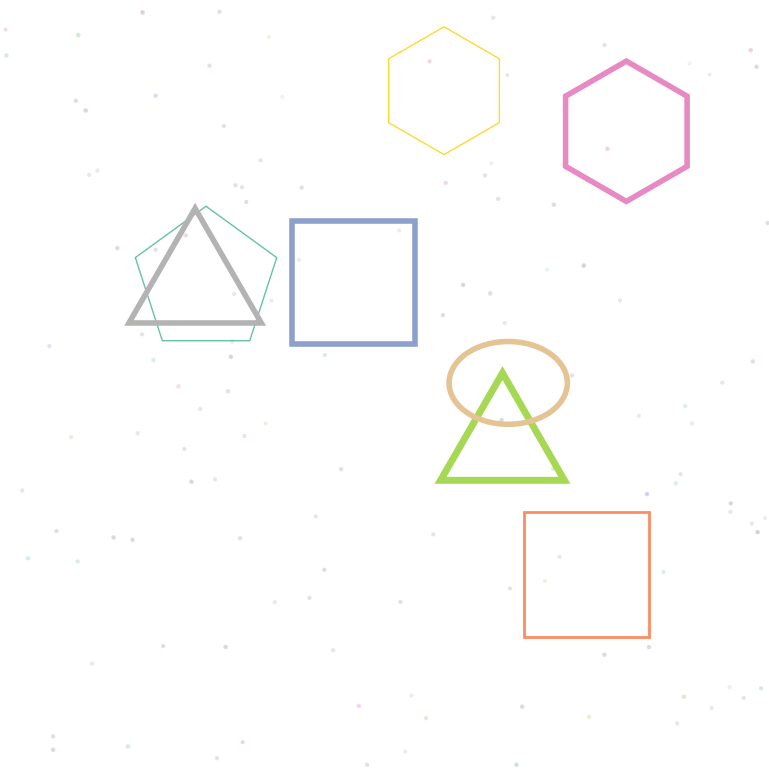[{"shape": "pentagon", "thickness": 0.5, "radius": 0.48, "center": [0.268, 0.636]}, {"shape": "square", "thickness": 1, "radius": 0.41, "center": [0.761, 0.254]}, {"shape": "square", "thickness": 2, "radius": 0.4, "center": [0.459, 0.633]}, {"shape": "hexagon", "thickness": 2, "radius": 0.46, "center": [0.813, 0.83]}, {"shape": "triangle", "thickness": 2.5, "radius": 0.46, "center": [0.653, 0.423]}, {"shape": "hexagon", "thickness": 0.5, "radius": 0.41, "center": [0.577, 0.882]}, {"shape": "oval", "thickness": 2, "radius": 0.38, "center": [0.66, 0.503]}, {"shape": "triangle", "thickness": 2, "radius": 0.5, "center": [0.253, 0.63]}]